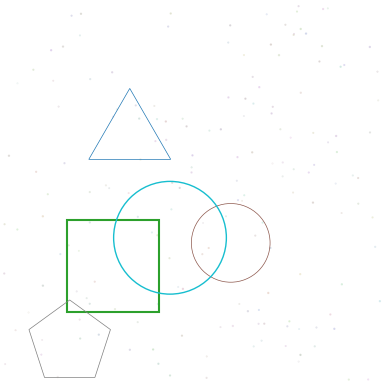[{"shape": "triangle", "thickness": 0.5, "radius": 0.61, "center": [0.337, 0.648]}, {"shape": "square", "thickness": 1.5, "radius": 0.6, "center": [0.294, 0.309]}, {"shape": "circle", "thickness": 0.5, "radius": 0.51, "center": [0.599, 0.369]}, {"shape": "pentagon", "thickness": 0.5, "radius": 0.56, "center": [0.181, 0.11]}, {"shape": "circle", "thickness": 1, "radius": 0.73, "center": [0.442, 0.382]}]